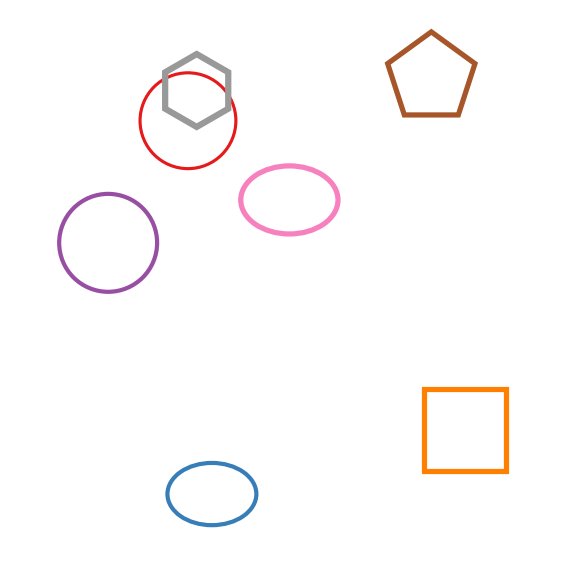[{"shape": "circle", "thickness": 1.5, "radius": 0.41, "center": [0.325, 0.79]}, {"shape": "oval", "thickness": 2, "radius": 0.38, "center": [0.367, 0.144]}, {"shape": "circle", "thickness": 2, "radius": 0.42, "center": [0.187, 0.579]}, {"shape": "square", "thickness": 2.5, "radius": 0.35, "center": [0.805, 0.254]}, {"shape": "pentagon", "thickness": 2.5, "radius": 0.4, "center": [0.747, 0.864]}, {"shape": "oval", "thickness": 2.5, "radius": 0.42, "center": [0.501, 0.653]}, {"shape": "hexagon", "thickness": 3, "radius": 0.32, "center": [0.341, 0.842]}]